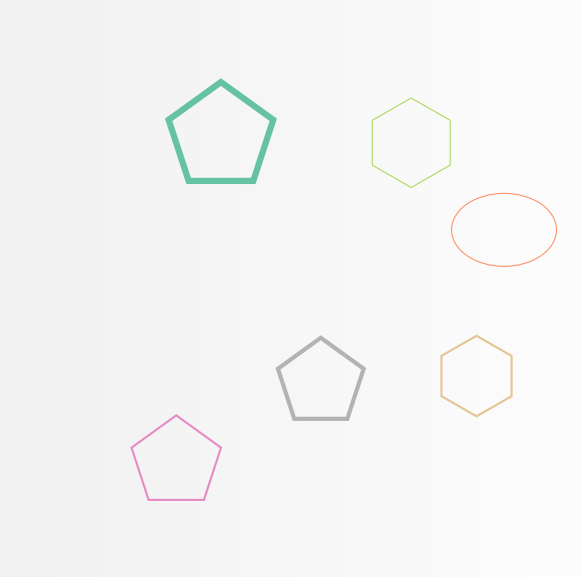[{"shape": "pentagon", "thickness": 3, "radius": 0.47, "center": [0.38, 0.762]}, {"shape": "oval", "thickness": 0.5, "radius": 0.45, "center": [0.867, 0.601]}, {"shape": "pentagon", "thickness": 1, "radius": 0.4, "center": [0.303, 0.199]}, {"shape": "hexagon", "thickness": 0.5, "radius": 0.39, "center": [0.707, 0.752]}, {"shape": "hexagon", "thickness": 1, "radius": 0.35, "center": [0.82, 0.348]}, {"shape": "pentagon", "thickness": 2, "radius": 0.39, "center": [0.552, 0.337]}]